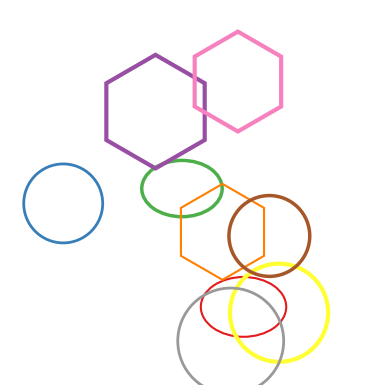[{"shape": "oval", "thickness": 1.5, "radius": 0.55, "center": [0.633, 0.203]}, {"shape": "circle", "thickness": 2, "radius": 0.51, "center": [0.164, 0.472]}, {"shape": "oval", "thickness": 2.5, "radius": 0.52, "center": [0.473, 0.51]}, {"shape": "hexagon", "thickness": 3, "radius": 0.74, "center": [0.404, 0.71]}, {"shape": "hexagon", "thickness": 1.5, "radius": 0.62, "center": [0.578, 0.398]}, {"shape": "circle", "thickness": 3, "radius": 0.64, "center": [0.725, 0.188]}, {"shape": "circle", "thickness": 2.5, "radius": 0.52, "center": [0.7, 0.387]}, {"shape": "hexagon", "thickness": 3, "radius": 0.65, "center": [0.618, 0.788]}, {"shape": "circle", "thickness": 2, "radius": 0.69, "center": [0.599, 0.114]}]